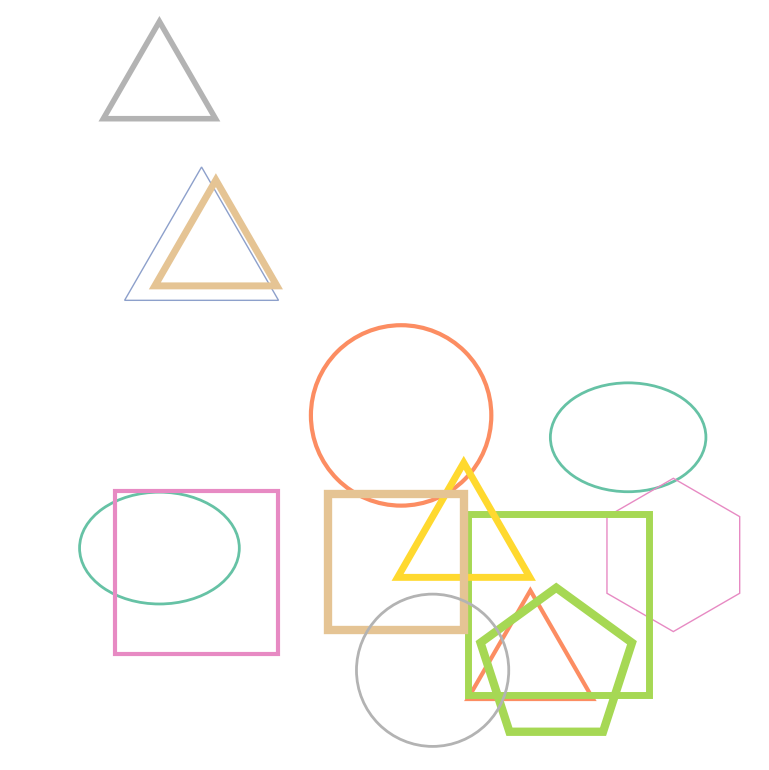[{"shape": "oval", "thickness": 1, "radius": 0.51, "center": [0.816, 0.432]}, {"shape": "oval", "thickness": 1, "radius": 0.52, "center": [0.207, 0.288]}, {"shape": "circle", "thickness": 1.5, "radius": 0.59, "center": [0.521, 0.46]}, {"shape": "triangle", "thickness": 1.5, "radius": 0.47, "center": [0.689, 0.139]}, {"shape": "triangle", "thickness": 0.5, "radius": 0.58, "center": [0.262, 0.668]}, {"shape": "square", "thickness": 1.5, "radius": 0.53, "center": [0.255, 0.256]}, {"shape": "hexagon", "thickness": 0.5, "radius": 0.5, "center": [0.874, 0.279]}, {"shape": "square", "thickness": 2.5, "radius": 0.59, "center": [0.726, 0.215]}, {"shape": "pentagon", "thickness": 3, "radius": 0.52, "center": [0.722, 0.133]}, {"shape": "triangle", "thickness": 2.5, "radius": 0.5, "center": [0.602, 0.3]}, {"shape": "triangle", "thickness": 2.5, "radius": 0.46, "center": [0.28, 0.674]}, {"shape": "square", "thickness": 3, "radius": 0.44, "center": [0.514, 0.27]}, {"shape": "circle", "thickness": 1, "radius": 0.49, "center": [0.562, 0.13]}, {"shape": "triangle", "thickness": 2, "radius": 0.42, "center": [0.207, 0.888]}]